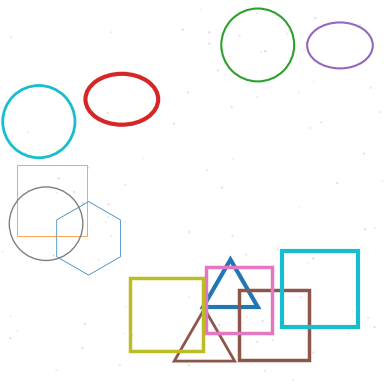[{"shape": "hexagon", "thickness": 0.5, "radius": 0.48, "center": [0.23, 0.381]}, {"shape": "triangle", "thickness": 3, "radius": 0.41, "center": [0.599, 0.244]}, {"shape": "square", "thickness": 0.5, "radius": 0.46, "center": [0.135, 0.479]}, {"shape": "circle", "thickness": 1.5, "radius": 0.47, "center": [0.669, 0.883]}, {"shape": "oval", "thickness": 3, "radius": 0.47, "center": [0.316, 0.742]}, {"shape": "oval", "thickness": 1.5, "radius": 0.43, "center": [0.883, 0.882]}, {"shape": "triangle", "thickness": 2, "radius": 0.45, "center": [0.531, 0.107]}, {"shape": "square", "thickness": 2.5, "radius": 0.45, "center": [0.713, 0.155]}, {"shape": "square", "thickness": 2.5, "radius": 0.43, "center": [0.62, 0.22]}, {"shape": "circle", "thickness": 1, "radius": 0.48, "center": [0.12, 0.419]}, {"shape": "square", "thickness": 2.5, "radius": 0.48, "center": [0.433, 0.183]}, {"shape": "circle", "thickness": 2, "radius": 0.47, "center": [0.101, 0.684]}, {"shape": "square", "thickness": 3, "radius": 0.49, "center": [0.832, 0.249]}]